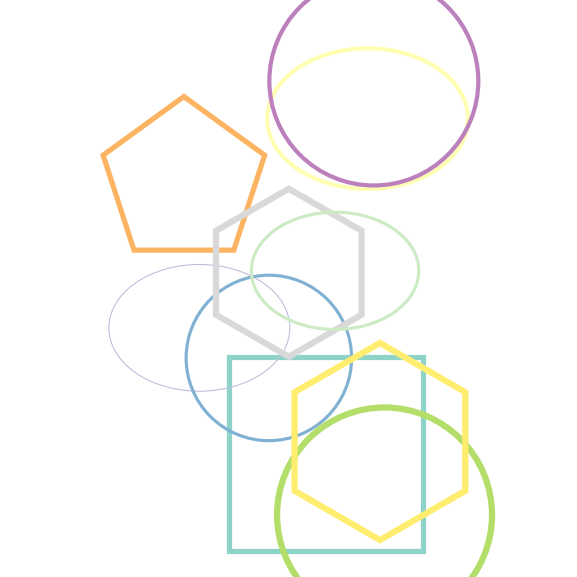[{"shape": "square", "thickness": 2.5, "radius": 0.84, "center": [0.565, 0.213]}, {"shape": "oval", "thickness": 2, "radius": 0.87, "center": [0.636, 0.794]}, {"shape": "oval", "thickness": 0.5, "radius": 0.78, "center": [0.345, 0.431]}, {"shape": "circle", "thickness": 1.5, "radius": 0.72, "center": [0.466, 0.379]}, {"shape": "pentagon", "thickness": 2.5, "radius": 0.74, "center": [0.318, 0.685]}, {"shape": "circle", "thickness": 3, "radius": 0.93, "center": [0.666, 0.107]}, {"shape": "hexagon", "thickness": 3, "radius": 0.73, "center": [0.5, 0.527]}, {"shape": "circle", "thickness": 2, "radius": 0.9, "center": [0.647, 0.859]}, {"shape": "oval", "thickness": 1.5, "radius": 0.72, "center": [0.58, 0.53]}, {"shape": "hexagon", "thickness": 3, "radius": 0.85, "center": [0.658, 0.235]}]